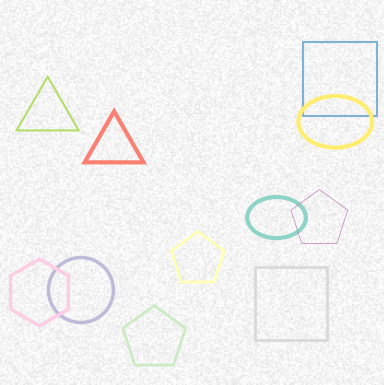[{"shape": "oval", "thickness": 3, "radius": 0.38, "center": [0.718, 0.435]}, {"shape": "pentagon", "thickness": 2, "radius": 0.36, "center": [0.514, 0.326]}, {"shape": "circle", "thickness": 2.5, "radius": 0.42, "center": [0.21, 0.247]}, {"shape": "triangle", "thickness": 3, "radius": 0.44, "center": [0.296, 0.622]}, {"shape": "square", "thickness": 1.5, "radius": 0.48, "center": [0.884, 0.795]}, {"shape": "triangle", "thickness": 1.5, "radius": 0.47, "center": [0.124, 0.708]}, {"shape": "hexagon", "thickness": 2.5, "radius": 0.43, "center": [0.103, 0.24]}, {"shape": "square", "thickness": 2, "radius": 0.47, "center": [0.756, 0.212]}, {"shape": "pentagon", "thickness": 0.5, "radius": 0.39, "center": [0.829, 0.43]}, {"shape": "pentagon", "thickness": 2, "radius": 0.43, "center": [0.401, 0.121]}, {"shape": "oval", "thickness": 3, "radius": 0.48, "center": [0.871, 0.684]}]